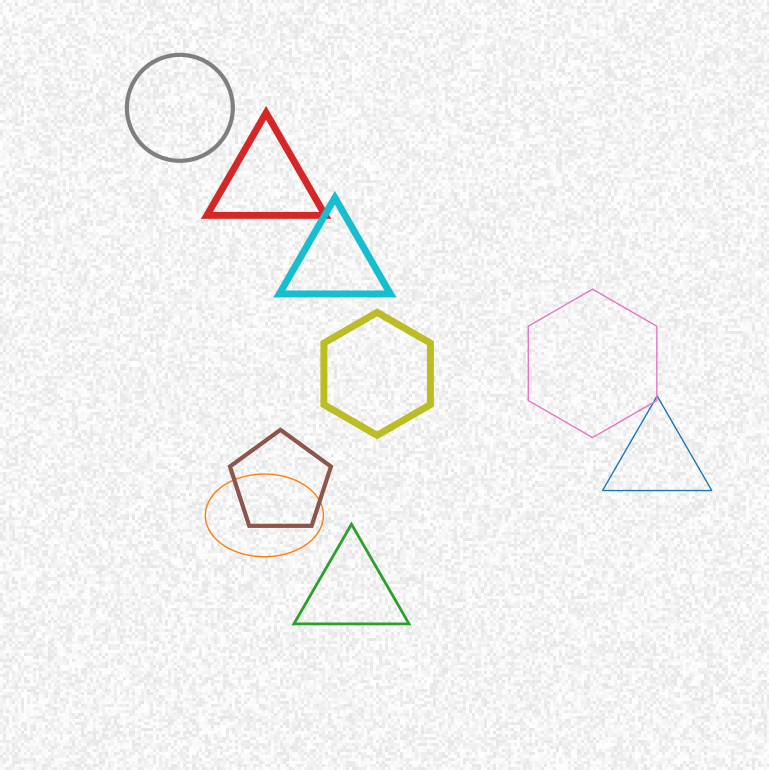[{"shape": "triangle", "thickness": 0.5, "radius": 0.41, "center": [0.853, 0.404]}, {"shape": "oval", "thickness": 0.5, "radius": 0.38, "center": [0.343, 0.331]}, {"shape": "triangle", "thickness": 1, "radius": 0.43, "center": [0.456, 0.233]}, {"shape": "triangle", "thickness": 2.5, "radius": 0.44, "center": [0.346, 0.765]}, {"shape": "pentagon", "thickness": 1.5, "radius": 0.34, "center": [0.364, 0.373]}, {"shape": "hexagon", "thickness": 0.5, "radius": 0.48, "center": [0.77, 0.528]}, {"shape": "circle", "thickness": 1.5, "radius": 0.34, "center": [0.234, 0.86]}, {"shape": "hexagon", "thickness": 2.5, "radius": 0.4, "center": [0.49, 0.514]}, {"shape": "triangle", "thickness": 2.5, "radius": 0.42, "center": [0.435, 0.66]}]